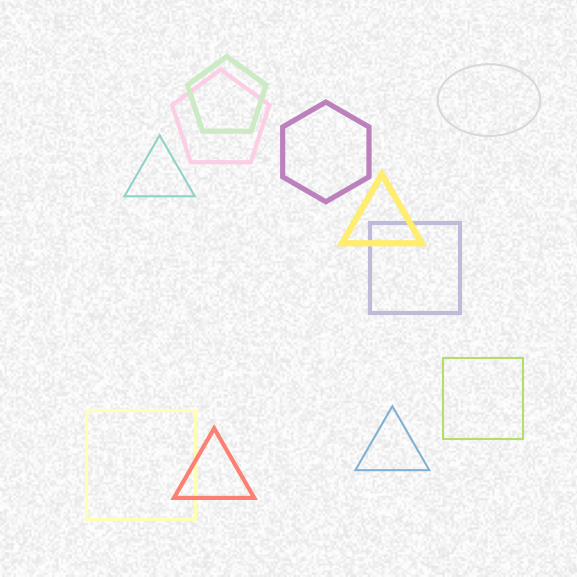[{"shape": "triangle", "thickness": 1, "radius": 0.35, "center": [0.276, 0.694]}, {"shape": "square", "thickness": 1.5, "radius": 0.47, "center": [0.244, 0.195]}, {"shape": "square", "thickness": 2, "radius": 0.39, "center": [0.719, 0.535]}, {"shape": "triangle", "thickness": 2, "radius": 0.4, "center": [0.371, 0.177]}, {"shape": "triangle", "thickness": 1, "radius": 0.37, "center": [0.679, 0.222]}, {"shape": "square", "thickness": 1, "radius": 0.35, "center": [0.837, 0.309]}, {"shape": "pentagon", "thickness": 2, "radius": 0.44, "center": [0.382, 0.79]}, {"shape": "oval", "thickness": 1, "radius": 0.44, "center": [0.847, 0.826]}, {"shape": "hexagon", "thickness": 2.5, "radius": 0.43, "center": [0.564, 0.736]}, {"shape": "pentagon", "thickness": 2.5, "radius": 0.36, "center": [0.393, 0.83]}, {"shape": "triangle", "thickness": 3, "radius": 0.4, "center": [0.661, 0.618]}]